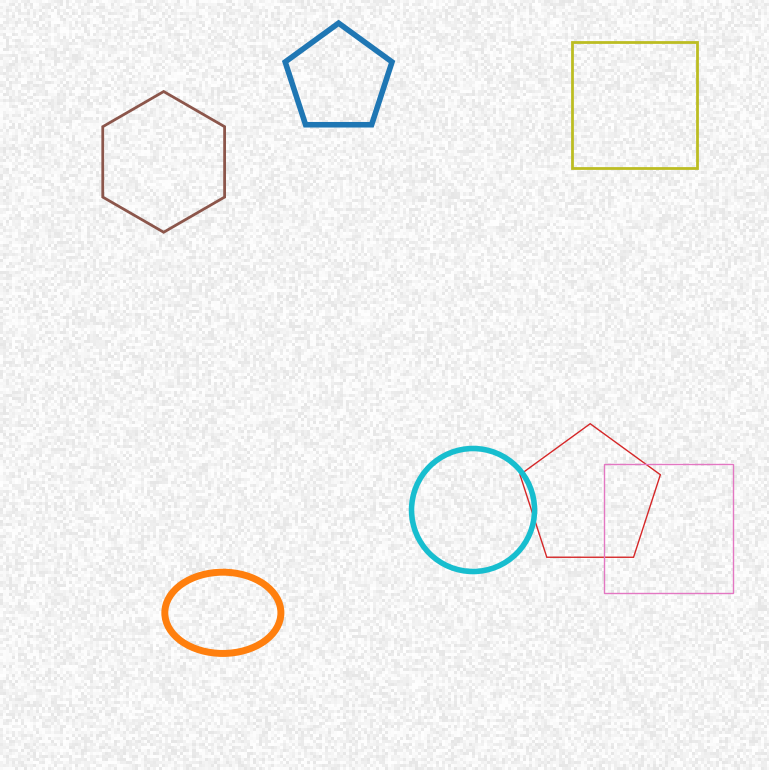[{"shape": "pentagon", "thickness": 2, "radius": 0.36, "center": [0.44, 0.897]}, {"shape": "oval", "thickness": 2.5, "radius": 0.38, "center": [0.289, 0.204]}, {"shape": "pentagon", "thickness": 0.5, "radius": 0.48, "center": [0.766, 0.354]}, {"shape": "hexagon", "thickness": 1, "radius": 0.46, "center": [0.213, 0.79]}, {"shape": "square", "thickness": 0.5, "radius": 0.42, "center": [0.868, 0.314]}, {"shape": "square", "thickness": 1, "radius": 0.41, "center": [0.824, 0.864]}, {"shape": "circle", "thickness": 2, "radius": 0.4, "center": [0.614, 0.338]}]